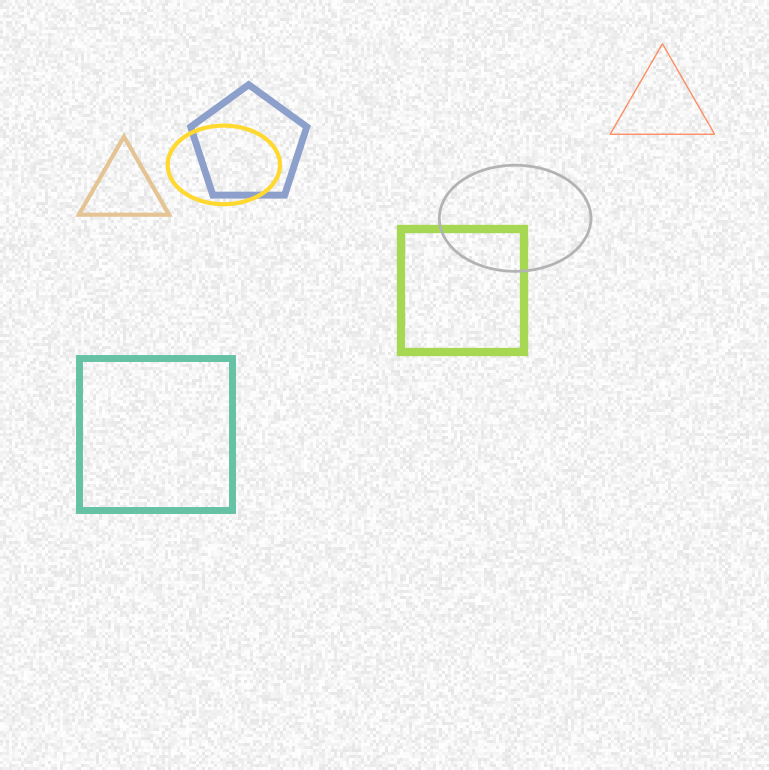[{"shape": "square", "thickness": 2.5, "radius": 0.49, "center": [0.202, 0.436]}, {"shape": "triangle", "thickness": 0.5, "radius": 0.39, "center": [0.86, 0.865]}, {"shape": "pentagon", "thickness": 2.5, "radius": 0.4, "center": [0.323, 0.811]}, {"shape": "square", "thickness": 3, "radius": 0.4, "center": [0.6, 0.623]}, {"shape": "oval", "thickness": 1.5, "radius": 0.36, "center": [0.291, 0.786]}, {"shape": "triangle", "thickness": 1.5, "radius": 0.34, "center": [0.161, 0.755]}, {"shape": "oval", "thickness": 1, "radius": 0.49, "center": [0.669, 0.717]}]